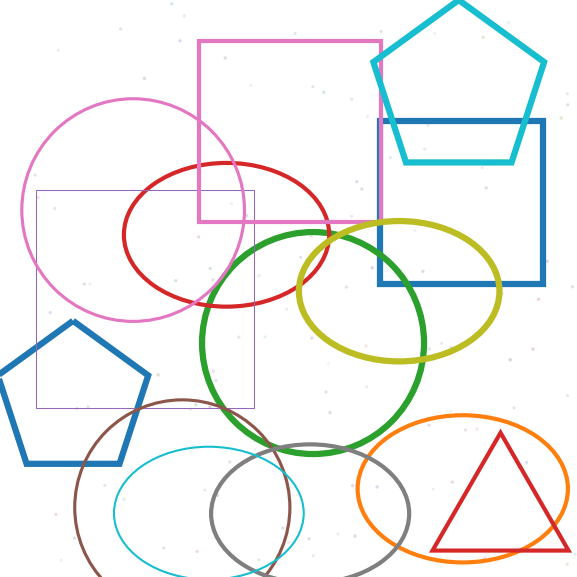[{"shape": "pentagon", "thickness": 3, "radius": 0.68, "center": [0.126, 0.307]}, {"shape": "square", "thickness": 3, "radius": 0.71, "center": [0.799, 0.649]}, {"shape": "oval", "thickness": 2, "radius": 0.91, "center": [0.801, 0.153]}, {"shape": "circle", "thickness": 3, "radius": 0.96, "center": [0.542, 0.405]}, {"shape": "oval", "thickness": 2, "radius": 0.89, "center": [0.392, 0.593]}, {"shape": "triangle", "thickness": 2, "radius": 0.68, "center": [0.867, 0.114]}, {"shape": "square", "thickness": 0.5, "radius": 0.94, "center": [0.251, 0.481]}, {"shape": "circle", "thickness": 1.5, "radius": 0.93, "center": [0.316, 0.12]}, {"shape": "circle", "thickness": 1.5, "radius": 0.96, "center": [0.231, 0.635]}, {"shape": "square", "thickness": 2, "radius": 0.79, "center": [0.502, 0.772]}, {"shape": "oval", "thickness": 2, "radius": 0.86, "center": [0.537, 0.11]}, {"shape": "oval", "thickness": 3, "radius": 0.87, "center": [0.691, 0.495]}, {"shape": "oval", "thickness": 1, "radius": 0.82, "center": [0.362, 0.111]}, {"shape": "pentagon", "thickness": 3, "radius": 0.78, "center": [0.794, 0.844]}]